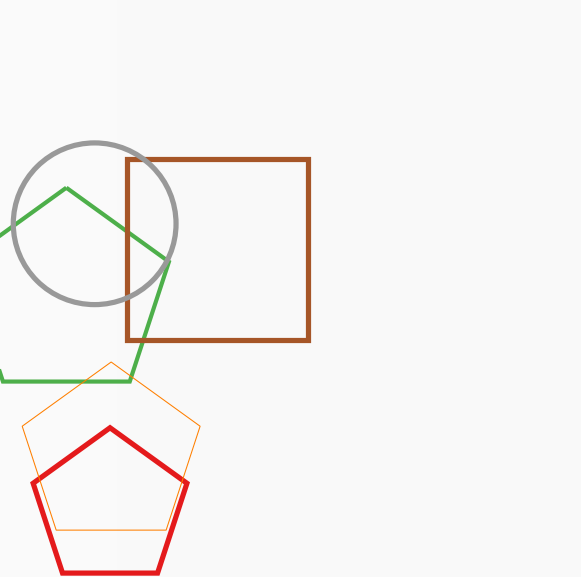[{"shape": "pentagon", "thickness": 2.5, "radius": 0.7, "center": [0.189, 0.119]}, {"shape": "pentagon", "thickness": 2, "radius": 0.93, "center": [0.114, 0.489]}, {"shape": "pentagon", "thickness": 0.5, "radius": 0.8, "center": [0.191, 0.211]}, {"shape": "square", "thickness": 2.5, "radius": 0.78, "center": [0.374, 0.567]}, {"shape": "circle", "thickness": 2.5, "radius": 0.7, "center": [0.163, 0.612]}]